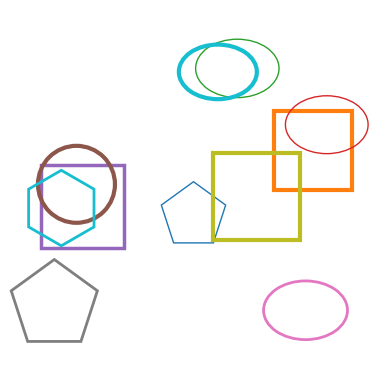[{"shape": "pentagon", "thickness": 1, "radius": 0.44, "center": [0.503, 0.44]}, {"shape": "square", "thickness": 3, "radius": 0.51, "center": [0.813, 0.609]}, {"shape": "oval", "thickness": 1, "radius": 0.54, "center": [0.616, 0.822]}, {"shape": "oval", "thickness": 1, "radius": 0.54, "center": [0.849, 0.676]}, {"shape": "square", "thickness": 2.5, "radius": 0.53, "center": [0.214, 0.463]}, {"shape": "circle", "thickness": 3, "radius": 0.5, "center": [0.199, 0.521]}, {"shape": "oval", "thickness": 2, "radius": 0.54, "center": [0.794, 0.194]}, {"shape": "pentagon", "thickness": 2, "radius": 0.59, "center": [0.141, 0.208]}, {"shape": "square", "thickness": 3, "radius": 0.56, "center": [0.667, 0.489]}, {"shape": "oval", "thickness": 3, "radius": 0.51, "center": [0.566, 0.813]}, {"shape": "hexagon", "thickness": 2, "radius": 0.49, "center": [0.159, 0.46]}]